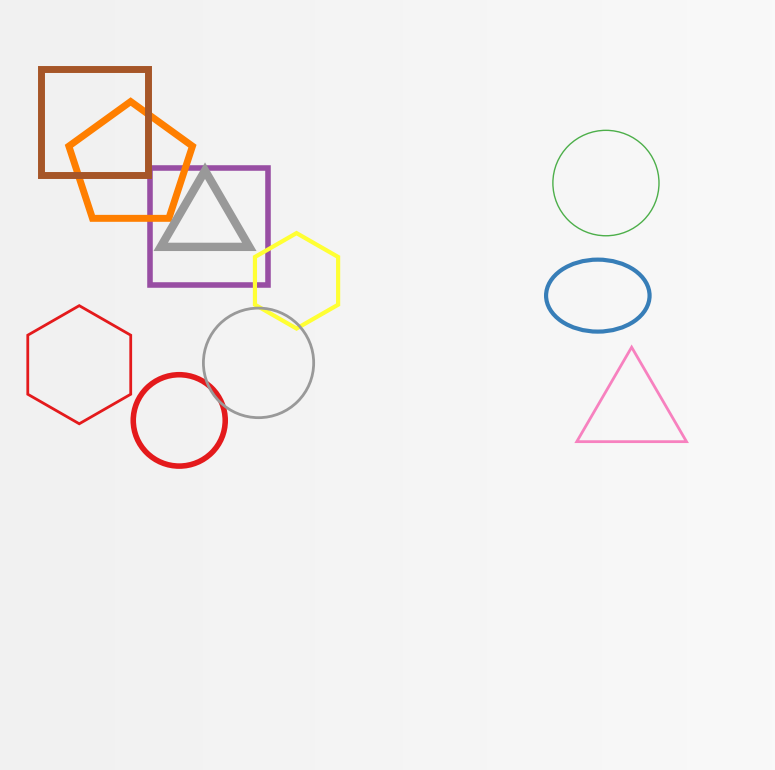[{"shape": "hexagon", "thickness": 1, "radius": 0.38, "center": [0.102, 0.526]}, {"shape": "circle", "thickness": 2, "radius": 0.3, "center": [0.231, 0.454]}, {"shape": "oval", "thickness": 1.5, "radius": 0.33, "center": [0.771, 0.616]}, {"shape": "circle", "thickness": 0.5, "radius": 0.34, "center": [0.782, 0.762]}, {"shape": "square", "thickness": 2, "radius": 0.38, "center": [0.269, 0.705]}, {"shape": "pentagon", "thickness": 2.5, "radius": 0.42, "center": [0.169, 0.784]}, {"shape": "hexagon", "thickness": 1.5, "radius": 0.31, "center": [0.383, 0.635]}, {"shape": "square", "thickness": 2.5, "radius": 0.34, "center": [0.122, 0.841]}, {"shape": "triangle", "thickness": 1, "radius": 0.41, "center": [0.815, 0.467]}, {"shape": "triangle", "thickness": 3, "radius": 0.33, "center": [0.265, 0.712]}, {"shape": "circle", "thickness": 1, "radius": 0.36, "center": [0.334, 0.529]}]